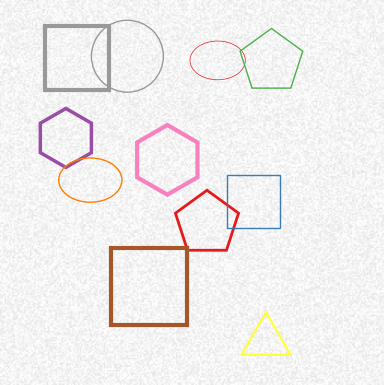[{"shape": "oval", "thickness": 0.5, "radius": 0.36, "center": [0.565, 0.843]}, {"shape": "pentagon", "thickness": 2, "radius": 0.43, "center": [0.538, 0.42]}, {"shape": "square", "thickness": 1, "radius": 0.34, "center": [0.657, 0.476]}, {"shape": "pentagon", "thickness": 1, "radius": 0.43, "center": [0.705, 0.84]}, {"shape": "hexagon", "thickness": 2.5, "radius": 0.38, "center": [0.171, 0.642]}, {"shape": "oval", "thickness": 1, "radius": 0.41, "center": [0.235, 0.532]}, {"shape": "triangle", "thickness": 1.5, "radius": 0.37, "center": [0.691, 0.115]}, {"shape": "square", "thickness": 3, "radius": 0.5, "center": [0.387, 0.256]}, {"shape": "hexagon", "thickness": 3, "radius": 0.45, "center": [0.435, 0.585]}, {"shape": "circle", "thickness": 1, "radius": 0.47, "center": [0.331, 0.854]}, {"shape": "square", "thickness": 3, "radius": 0.42, "center": [0.2, 0.849]}]